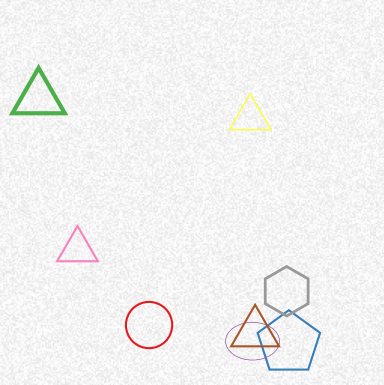[{"shape": "circle", "thickness": 1.5, "radius": 0.3, "center": [0.387, 0.156]}, {"shape": "pentagon", "thickness": 1.5, "radius": 0.43, "center": [0.75, 0.109]}, {"shape": "triangle", "thickness": 3, "radius": 0.39, "center": [0.1, 0.745]}, {"shape": "oval", "thickness": 0.5, "radius": 0.35, "center": [0.656, 0.114]}, {"shape": "triangle", "thickness": 1, "radius": 0.31, "center": [0.65, 0.694]}, {"shape": "triangle", "thickness": 1.5, "radius": 0.36, "center": [0.663, 0.136]}, {"shape": "triangle", "thickness": 1.5, "radius": 0.31, "center": [0.201, 0.352]}, {"shape": "hexagon", "thickness": 2, "radius": 0.32, "center": [0.745, 0.243]}]